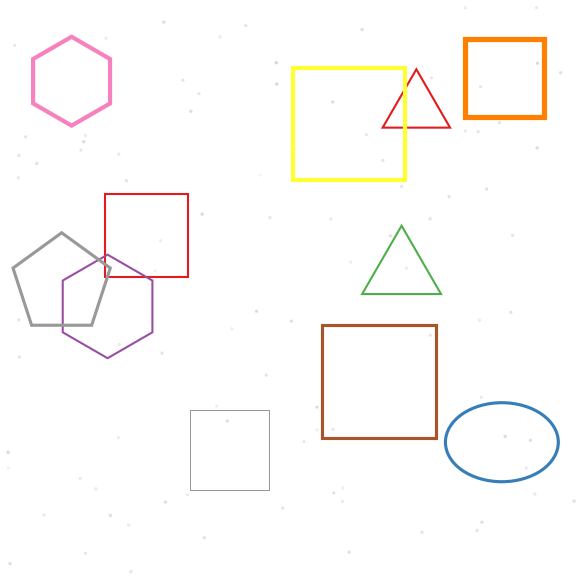[{"shape": "triangle", "thickness": 1, "radius": 0.34, "center": [0.721, 0.812]}, {"shape": "square", "thickness": 1, "radius": 0.36, "center": [0.254, 0.591]}, {"shape": "oval", "thickness": 1.5, "radius": 0.49, "center": [0.869, 0.233]}, {"shape": "triangle", "thickness": 1, "radius": 0.39, "center": [0.695, 0.529]}, {"shape": "hexagon", "thickness": 1, "radius": 0.45, "center": [0.186, 0.469]}, {"shape": "square", "thickness": 2.5, "radius": 0.34, "center": [0.874, 0.864]}, {"shape": "square", "thickness": 2, "radius": 0.48, "center": [0.604, 0.784]}, {"shape": "square", "thickness": 1.5, "radius": 0.49, "center": [0.656, 0.338]}, {"shape": "hexagon", "thickness": 2, "radius": 0.38, "center": [0.124, 0.859]}, {"shape": "pentagon", "thickness": 1.5, "radius": 0.44, "center": [0.107, 0.508]}, {"shape": "square", "thickness": 0.5, "radius": 0.34, "center": [0.398, 0.219]}]